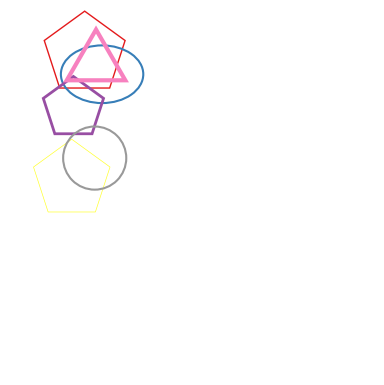[{"shape": "pentagon", "thickness": 1, "radius": 0.55, "center": [0.22, 0.861]}, {"shape": "oval", "thickness": 1.5, "radius": 0.54, "center": [0.265, 0.807]}, {"shape": "pentagon", "thickness": 2, "radius": 0.41, "center": [0.191, 0.719]}, {"shape": "pentagon", "thickness": 0.5, "radius": 0.52, "center": [0.186, 0.534]}, {"shape": "triangle", "thickness": 3, "radius": 0.44, "center": [0.249, 0.835]}, {"shape": "circle", "thickness": 1.5, "radius": 0.41, "center": [0.246, 0.589]}]